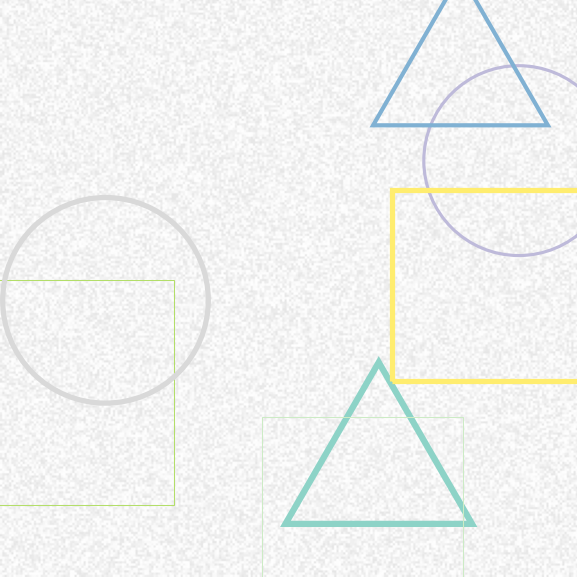[{"shape": "triangle", "thickness": 3, "radius": 0.93, "center": [0.656, 0.185]}, {"shape": "circle", "thickness": 1.5, "radius": 0.82, "center": [0.898, 0.721]}, {"shape": "triangle", "thickness": 2, "radius": 0.87, "center": [0.797, 0.87]}, {"shape": "square", "thickness": 0.5, "radius": 0.97, "center": [0.106, 0.32]}, {"shape": "circle", "thickness": 2.5, "radius": 0.89, "center": [0.183, 0.479]}, {"shape": "square", "thickness": 0.5, "radius": 0.87, "center": [0.628, 0.104]}, {"shape": "square", "thickness": 2.5, "radius": 0.83, "center": [0.844, 0.505]}]